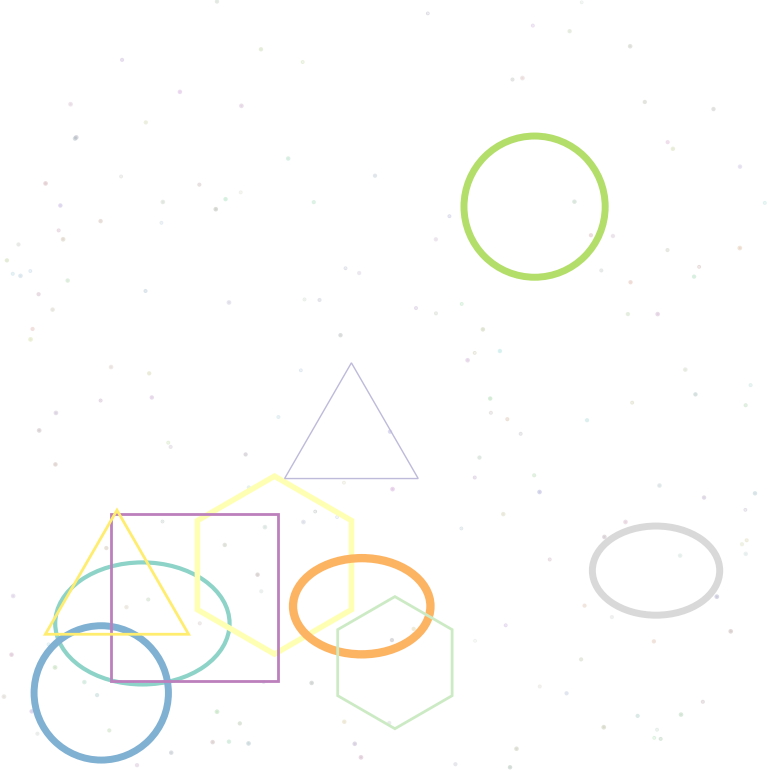[{"shape": "oval", "thickness": 1.5, "radius": 0.57, "center": [0.185, 0.19]}, {"shape": "hexagon", "thickness": 2, "radius": 0.58, "center": [0.356, 0.266]}, {"shape": "triangle", "thickness": 0.5, "radius": 0.5, "center": [0.456, 0.429]}, {"shape": "circle", "thickness": 2.5, "radius": 0.44, "center": [0.131, 0.1]}, {"shape": "oval", "thickness": 3, "radius": 0.45, "center": [0.47, 0.213]}, {"shape": "circle", "thickness": 2.5, "radius": 0.46, "center": [0.694, 0.732]}, {"shape": "oval", "thickness": 2.5, "radius": 0.41, "center": [0.852, 0.259]}, {"shape": "square", "thickness": 1, "radius": 0.54, "center": [0.252, 0.224]}, {"shape": "hexagon", "thickness": 1, "radius": 0.43, "center": [0.513, 0.139]}, {"shape": "triangle", "thickness": 1, "radius": 0.54, "center": [0.152, 0.23]}]